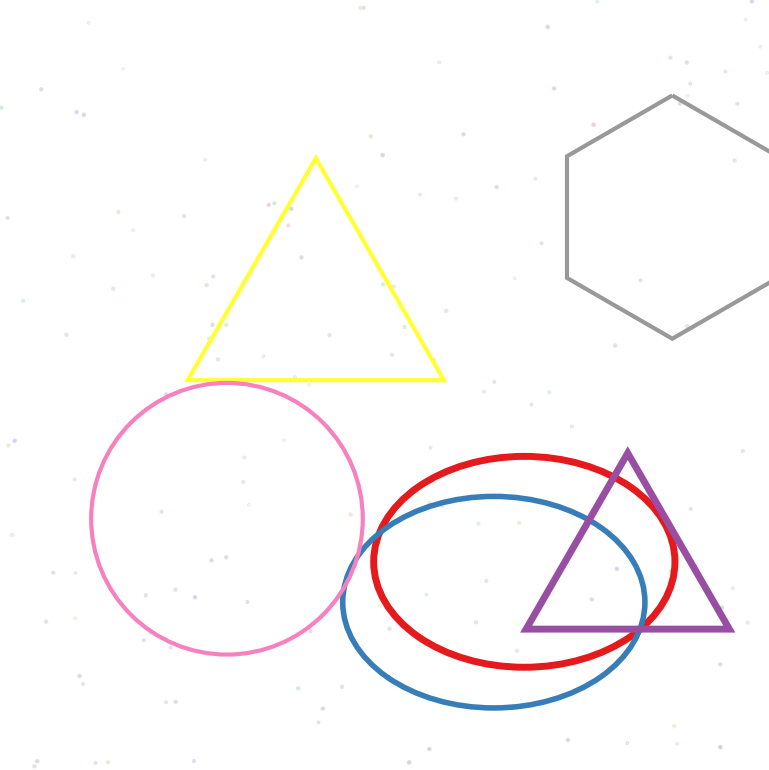[{"shape": "oval", "thickness": 2.5, "radius": 0.98, "center": [0.681, 0.27]}, {"shape": "oval", "thickness": 2, "radius": 0.98, "center": [0.641, 0.218]}, {"shape": "triangle", "thickness": 2.5, "radius": 0.76, "center": [0.815, 0.259]}, {"shape": "triangle", "thickness": 1.5, "radius": 0.96, "center": [0.41, 0.602]}, {"shape": "circle", "thickness": 1.5, "radius": 0.88, "center": [0.295, 0.326]}, {"shape": "hexagon", "thickness": 1.5, "radius": 0.79, "center": [0.873, 0.718]}]